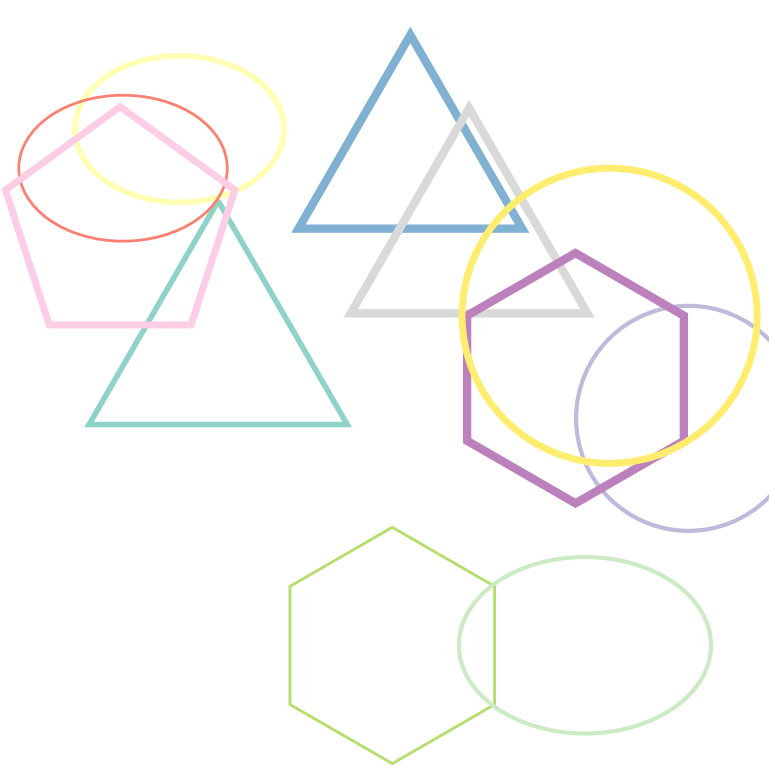[{"shape": "triangle", "thickness": 2, "radius": 0.97, "center": [0.283, 0.545]}, {"shape": "oval", "thickness": 2, "radius": 0.68, "center": [0.233, 0.832]}, {"shape": "circle", "thickness": 1.5, "radius": 0.73, "center": [0.894, 0.457]}, {"shape": "oval", "thickness": 1, "radius": 0.68, "center": [0.16, 0.782]}, {"shape": "triangle", "thickness": 3, "radius": 0.84, "center": [0.533, 0.787]}, {"shape": "hexagon", "thickness": 1, "radius": 0.77, "center": [0.509, 0.162]}, {"shape": "pentagon", "thickness": 2.5, "radius": 0.78, "center": [0.156, 0.705]}, {"shape": "triangle", "thickness": 3, "radius": 0.89, "center": [0.609, 0.682]}, {"shape": "hexagon", "thickness": 3, "radius": 0.81, "center": [0.747, 0.509]}, {"shape": "oval", "thickness": 1.5, "radius": 0.82, "center": [0.76, 0.162]}, {"shape": "circle", "thickness": 2.5, "radius": 0.96, "center": [0.792, 0.59]}]